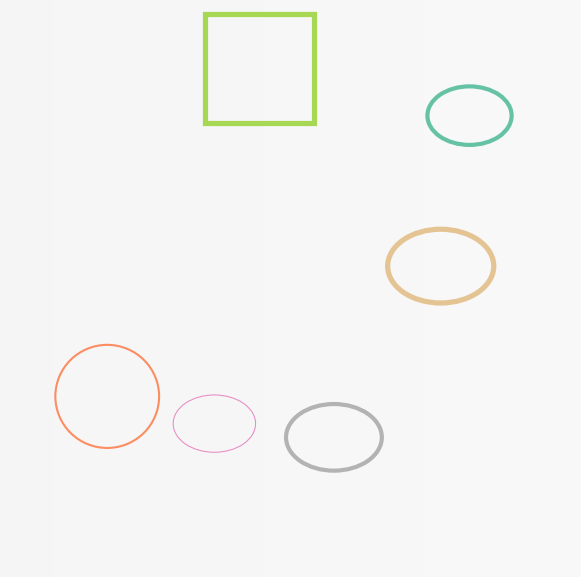[{"shape": "oval", "thickness": 2, "radius": 0.36, "center": [0.808, 0.799]}, {"shape": "circle", "thickness": 1, "radius": 0.45, "center": [0.184, 0.313]}, {"shape": "oval", "thickness": 0.5, "radius": 0.35, "center": [0.369, 0.266]}, {"shape": "square", "thickness": 2.5, "radius": 0.47, "center": [0.447, 0.881]}, {"shape": "oval", "thickness": 2.5, "radius": 0.46, "center": [0.758, 0.538]}, {"shape": "oval", "thickness": 2, "radius": 0.41, "center": [0.575, 0.242]}]